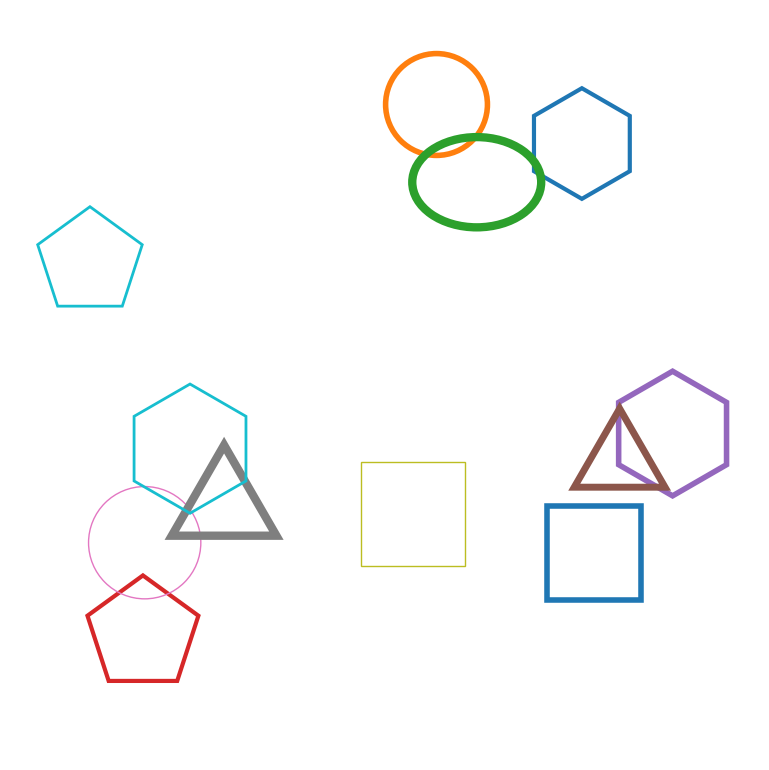[{"shape": "hexagon", "thickness": 1.5, "radius": 0.36, "center": [0.756, 0.814]}, {"shape": "square", "thickness": 2, "radius": 0.31, "center": [0.771, 0.281]}, {"shape": "circle", "thickness": 2, "radius": 0.33, "center": [0.567, 0.864]}, {"shape": "oval", "thickness": 3, "radius": 0.42, "center": [0.619, 0.763]}, {"shape": "pentagon", "thickness": 1.5, "radius": 0.38, "center": [0.186, 0.177]}, {"shape": "hexagon", "thickness": 2, "radius": 0.4, "center": [0.874, 0.437]}, {"shape": "triangle", "thickness": 2.5, "radius": 0.34, "center": [0.805, 0.401]}, {"shape": "circle", "thickness": 0.5, "radius": 0.36, "center": [0.188, 0.295]}, {"shape": "triangle", "thickness": 3, "radius": 0.39, "center": [0.291, 0.343]}, {"shape": "square", "thickness": 0.5, "radius": 0.34, "center": [0.536, 0.333]}, {"shape": "hexagon", "thickness": 1, "radius": 0.42, "center": [0.247, 0.417]}, {"shape": "pentagon", "thickness": 1, "radius": 0.36, "center": [0.117, 0.66]}]